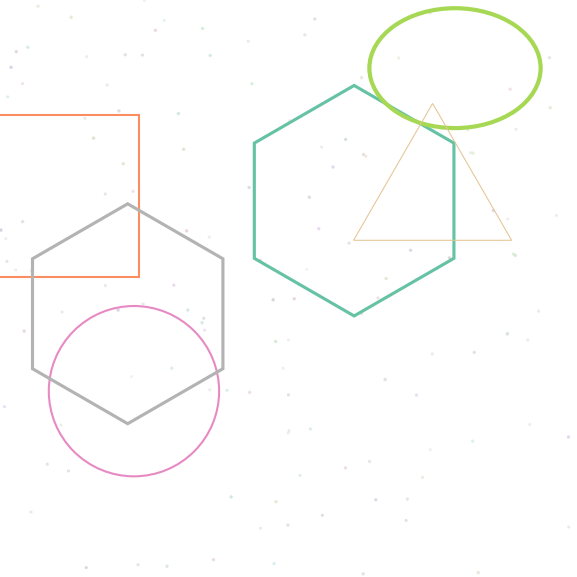[{"shape": "hexagon", "thickness": 1.5, "radius": 1.0, "center": [0.613, 0.652]}, {"shape": "square", "thickness": 1, "radius": 0.7, "center": [0.1, 0.659]}, {"shape": "circle", "thickness": 1, "radius": 0.74, "center": [0.232, 0.322]}, {"shape": "oval", "thickness": 2, "radius": 0.74, "center": [0.788, 0.881]}, {"shape": "triangle", "thickness": 0.5, "radius": 0.79, "center": [0.749, 0.662]}, {"shape": "hexagon", "thickness": 1.5, "radius": 0.95, "center": [0.221, 0.456]}]